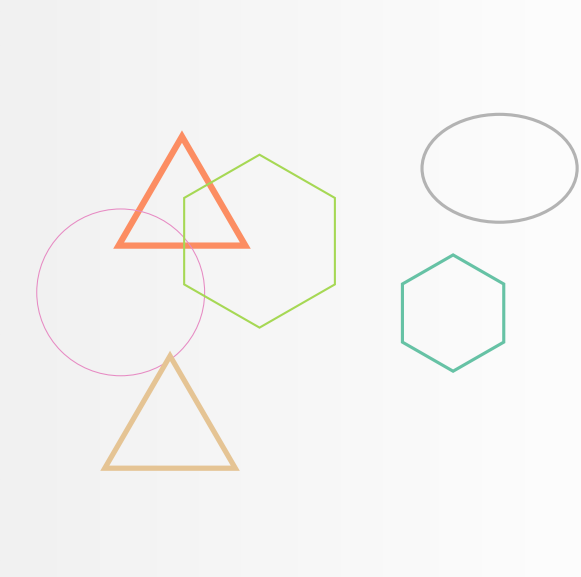[{"shape": "hexagon", "thickness": 1.5, "radius": 0.5, "center": [0.78, 0.457]}, {"shape": "triangle", "thickness": 3, "radius": 0.63, "center": [0.313, 0.637]}, {"shape": "circle", "thickness": 0.5, "radius": 0.72, "center": [0.208, 0.493]}, {"shape": "hexagon", "thickness": 1, "radius": 0.75, "center": [0.446, 0.582]}, {"shape": "triangle", "thickness": 2.5, "radius": 0.65, "center": [0.293, 0.253]}, {"shape": "oval", "thickness": 1.5, "radius": 0.67, "center": [0.86, 0.708]}]